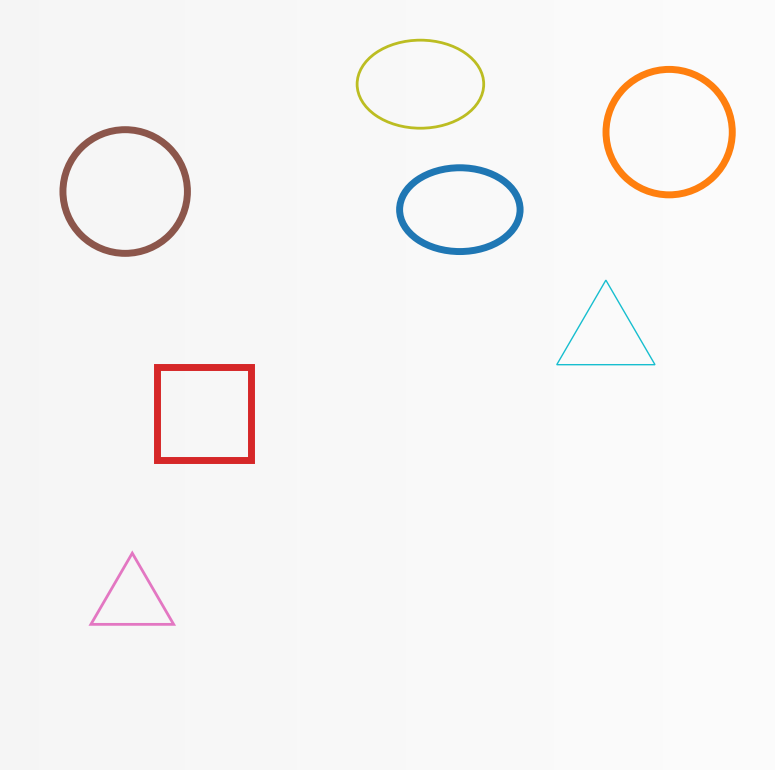[{"shape": "oval", "thickness": 2.5, "radius": 0.39, "center": [0.593, 0.728]}, {"shape": "circle", "thickness": 2.5, "radius": 0.41, "center": [0.863, 0.828]}, {"shape": "square", "thickness": 2.5, "radius": 0.3, "center": [0.263, 0.463]}, {"shape": "circle", "thickness": 2.5, "radius": 0.4, "center": [0.162, 0.751]}, {"shape": "triangle", "thickness": 1, "radius": 0.31, "center": [0.171, 0.22]}, {"shape": "oval", "thickness": 1, "radius": 0.41, "center": [0.542, 0.891]}, {"shape": "triangle", "thickness": 0.5, "radius": 0.37, "center": [0.782, 0.563]}]